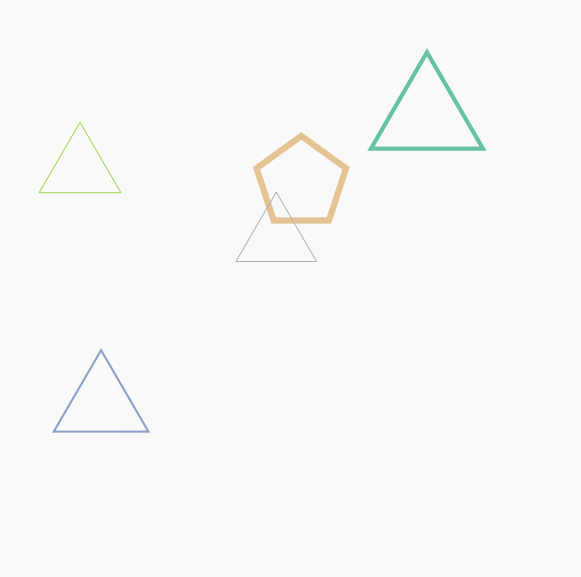[{"shape": "triangle", "thickness": 2, "radius": 0.56, "center": [0.735, 0.797]}, {"shape": "triangle", "thickness": 1, "radius": 0.47, "center": [0.174, 0.299]}, {"shape": "triangle", "thickness": 0.5, "radius": 0.41, "center": [0.138, 0.706]}, {"shape": "pentagon", "thickness": 3, "radius": 0.4, "center": [0.518, 0.683]}, {"shape": "triangle", "thickness": 0.5, "radius": 0.4, "center": [0.475, 0.586]}]